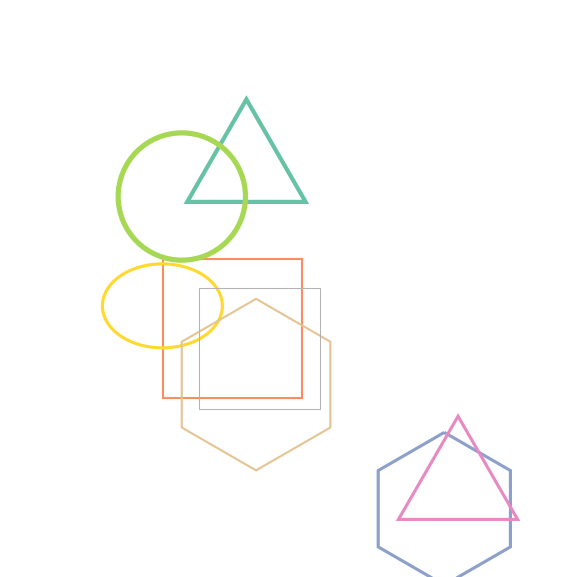[{"shape": "triangle", "thickness": 2, "radius": 0.59, "center": [0.427, 0.709]}, {"shape": "square", "thickness": 1, "radius": 0.6, "center": [0.402, 0.43]}, {"shape": "hexagon", "thickness": 1.5, "radius": 0.66, "center": [0.769, 0.118]}, {"shape": "triangle", "thickness": 1.5, "radius": 0.6, "center": [0.793, 0.159]}, {"shape": "circle", "thickness": 2.5, "radius": 0.55, "center": [0.315, 0.659]}, {"shape": "oval", "thickness": 1.5, "radius": 0.52, "center": [0.281, 0.469]}, {"shape": "hexagon", "thickness": 1, "radius": 0.74, "center": [0.443, 0.333]}, {"shape": "square", "thickness": 0.5, "radius": 0.52, "center": [0.45, 0.396]}]